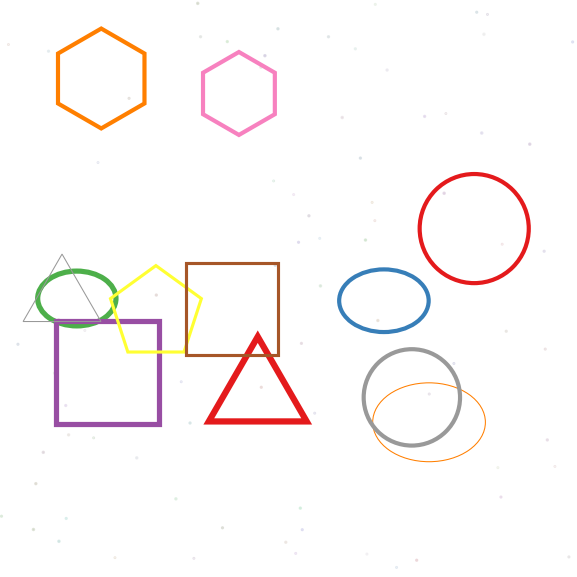[{"shape": "triangle", "thickness": 3, "radius": 0.49, "center": [0.446, 0.318]}, {"shape": "circle", "thickness": 2, "radius": 0.47, "center": [0.821, 0.603]}, {"shape": "oval", "thickness": 2, "radius": 0.39, "center": [0.665, 0.478]}, {"shape": "oval", "thickness": 2.5, "radius": 0.34, "center": [0.133, 0.482]}, {"shape": "square", "thickness": 2.5, "radius": 0.45, "center": [0.186, 0.354]}, {"shape": "oval", "thickness": 0.5, "radius": 0.49, "center": [0.743, 0.268]}, {"shape": "hexagon", "thickness": 2, "radius": 0.43, "center": [0.175, 0.863]}, {"shape": "pentagon", "thickness": 1.5, "radius": 0.41, "center": [0.27, 0.457]}, {"shape": "square", "thickness": 1.5, "radius": 0.4, "center": [0.402, 0.463]}, {"shape": "hexagon", "thickness": 2, "radius": 0.36, "center": [0.414, 0.837]}, {"shape": "circle", "thickness": 2, "radius": 0.42, "center": [0.713, 0.311]}, {"shape": "triangle", "thickness": 0.5, "radius": 0.39, "center": [0.107, 0.481]}]